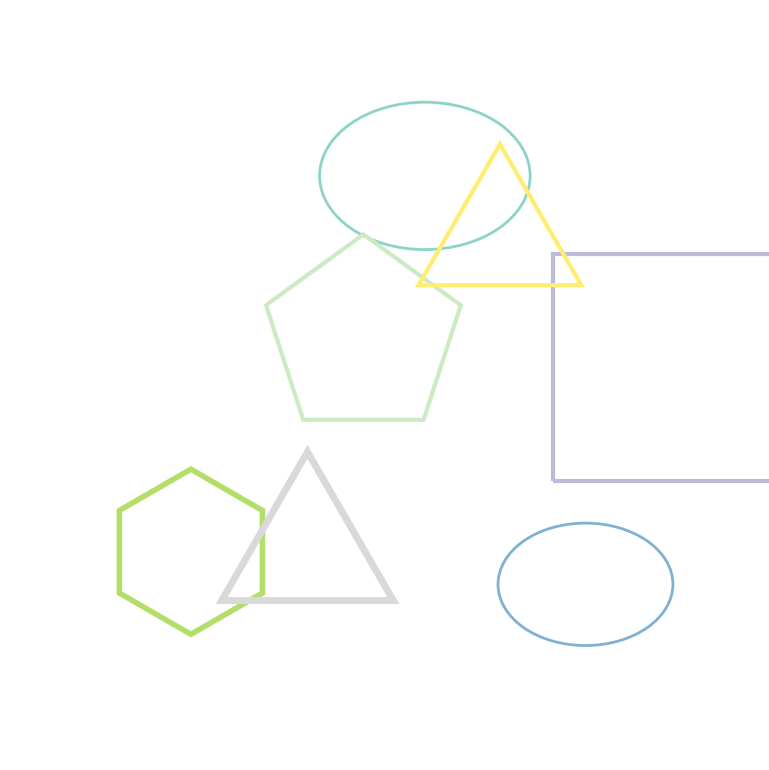[{"shape": "oval", "thickness": 1, "radius": 0.68, "center": [0.552, 0.772]}, {"shape": "square", "thickness": 1.5, "radius": 0.74, "center": [0.866, 0.523]}, {"shape": "oval", "thickness": 1, "radius": 0.57, "center": [0.76, 0.241]}, {"shape": "hexagon", "thickness": 2, "radius": 0.54, "center": [0.248, 0.283]}, {"shape": "triangle", "thickness": 2.5, "radius": 0.64, "center": [0.399, 0.284]}, {"shape": "pentagon", "thickness": 1.5, "radius": 0.67, "center": [0.472, 0.563]}, {"shape": "triangle", "thickness": 1.5, "radius": 0.61, "center": [0.649, 0.691]}]